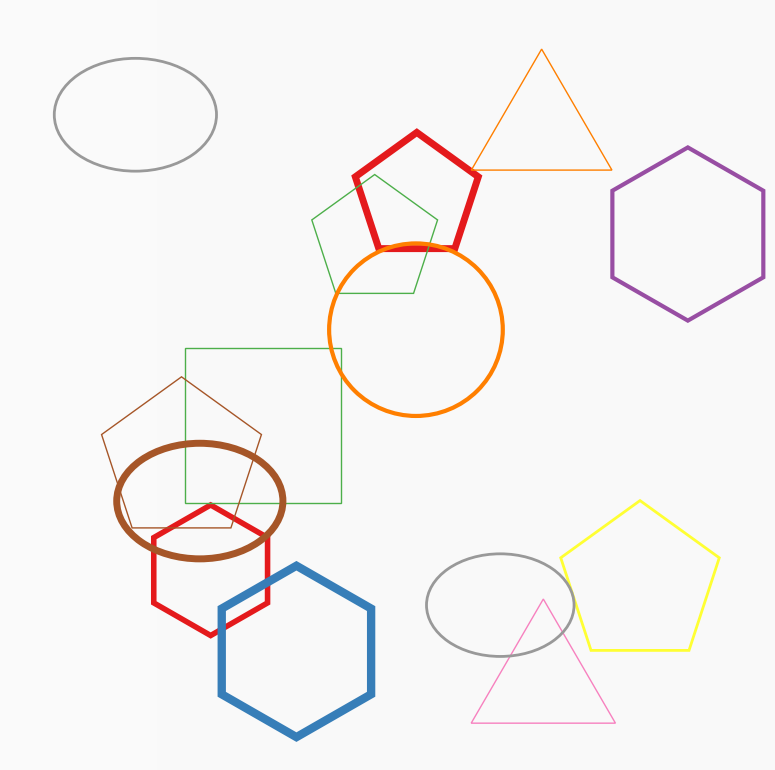[{"shape": "hexagon", "thickness": 2, "radius": 0.42, "center": [0.272, 0.259]}, {"shape": "pentagon", "thickness": 2.5, "radius": 0.42, "center": [0.538, 0.745]}, {"shape": "hexagon", "thickness": 3, "radius": 0.56, "center": [0.382, 0.154]}, {"shape": "pentagon", "thickness": 0.5, "radius": 0.43, "center": [0.483, 0.688]}, {"shape": "square", "thickness": 0.5, "radius": 0.5, "center": [0.339, 0.447]}, {"shape": "hexagon", "thickness": 1.5, "radius": 0.56, "center": [0.888, 0.696]}, {"shape": "circle", "thickness": 1.5, "radius": 0.56, "center": [0.537, 0.572]}, {"shape": "triangle", "thickness": 0.5, "radius": 0.52, "center": [0.699, 0.831]}, {"shape": "pentagon", "thickness": 1, "radius": 0.54, "center": [0.826, 0.242]}, {"shape": "oval", "thickness": 2.5, "radius": 0.54, "center": [0.258, 0.349]}, {"shape": "pentagon", "thickness": 0.5, "radius": 0.54, "center": [0.234, 0.402]}, {"shape": "triangle", "thickness": 0.5, "radius": 0.54, "center": [0.701, 0.115]}, {"shape": "oval", "thickness": 1, "radius": 0.48, "center": [0.646, 0.214]}, {"shape": "oval", "thickness": 1, "radius": 0.52, "center": [0.175, 0.851]}]